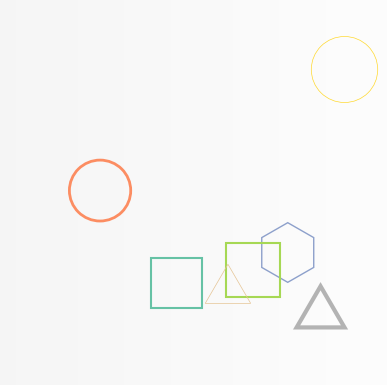[{"shape": "square", "thickness": 1.5, "radius": 0.33, "center": [0.456, 0.265]}, {"shape": "circle", "thickness": 2, "radius": 0.4, "center": [0.258, 0.505]}, {"shape": "hexagon", "thickness": 1, "radius": 0.39, "center": [0.743, 0.344]}, {"shape": "square", "thickness": 1.5, "radius": 0.35, "center": [0.653, 0.298]}, {"shape": "circle", "thickness": 0.5, "radius": 0.43, "center": [0.889, 0.819]}, {"shape": "triangle", "thickness": 0.5, "radius": 0.34, "center": [0.588, 0.246]}, {"shape": "triangle", "thickness": 3, "radius": 0.36, "center": [0.827, 0.185]}]